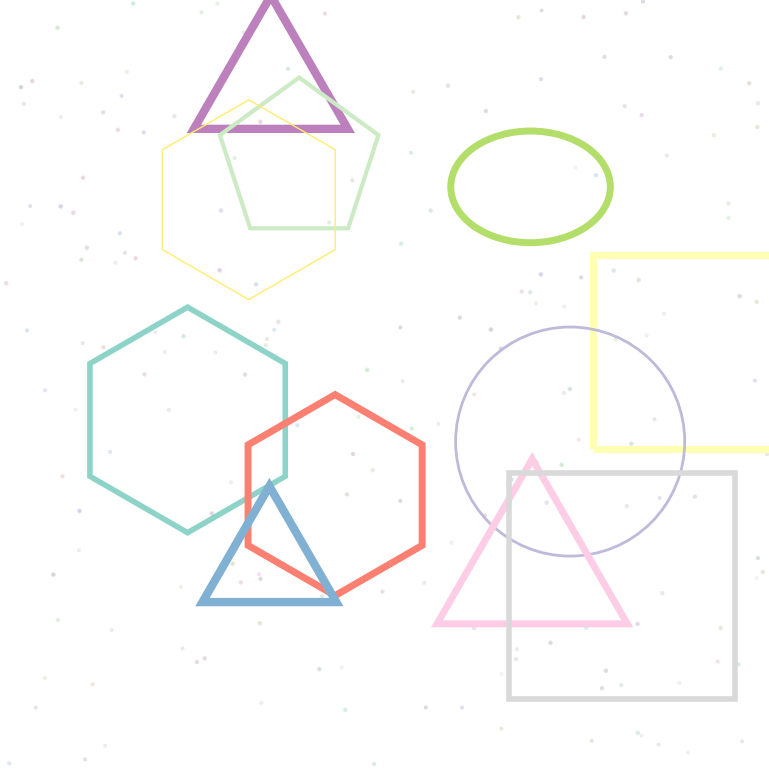[{"shape": "hexagon", "thickness": 2, "radius": 0.73, "center": [0.244, 0.455]}, {"shape": "square", "thickness": 2.5, "radius": 0.63, "center": [0.896, 0.543]}, {"shape": "circle", "thickness": 1, "radius": 0.74, "center": [0.74, 0.427]}, {"shape": "hexagon", "thickness": 2.5, "radius": 0.65, "center": [0.435, 0.357]}, {"shape": "triangle", "thickness": 3, "radius": 0.5, "center": [0.35, 0.268]}, {"shape": "oval", "thickness": 2.5, "radius": 0.52, "center": [0.689, 0.757]}, {"shape": "triangle", "thickness": 2.5, "radius": 0.71, "center": [0.691, 0.261]}, {"shape": "square", "thickness": 2, "radius": 0.73, "center": [0.807, 0.239]}, {"shape": "triangle", "thickness": 3, "radius": 0.58, "center": [0.352, 0.89]}, {"shape": "pentagon", "thickness": 1.5, "radius": 0.54, "center": [0.389, 0.791]}, {"shape": "hexagon", "thickness": 0.5, "radius": 0.65, "center": [0.323, 0.741]}]